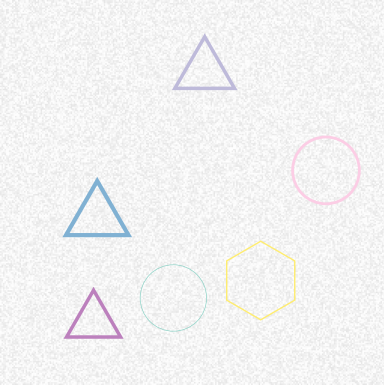[{"shape": "circle", "thickness": 0.5, "radius": 0.43, "center": [0.45, 0.226]}, {"shape": "triangle", "thickness": 2.5, "radius": 0.45, "center": [0.532, 0.815]}, {"shape": "triangle", "thickness": 3, "radius": 0.47, "center": [0.253, 0.436]}, {"shape": "circle", "thickness": 2, "radius": 0.43, "center": [0.847, 0.557]}, {"shape": "triangle", "thickness": 2.5, "radius": 0.41, "center": [0.243, 0.165]}, {"shape": "hexagon", "thickness": 1, "radius": 0.51, "center": [0.677, 0.271]}]